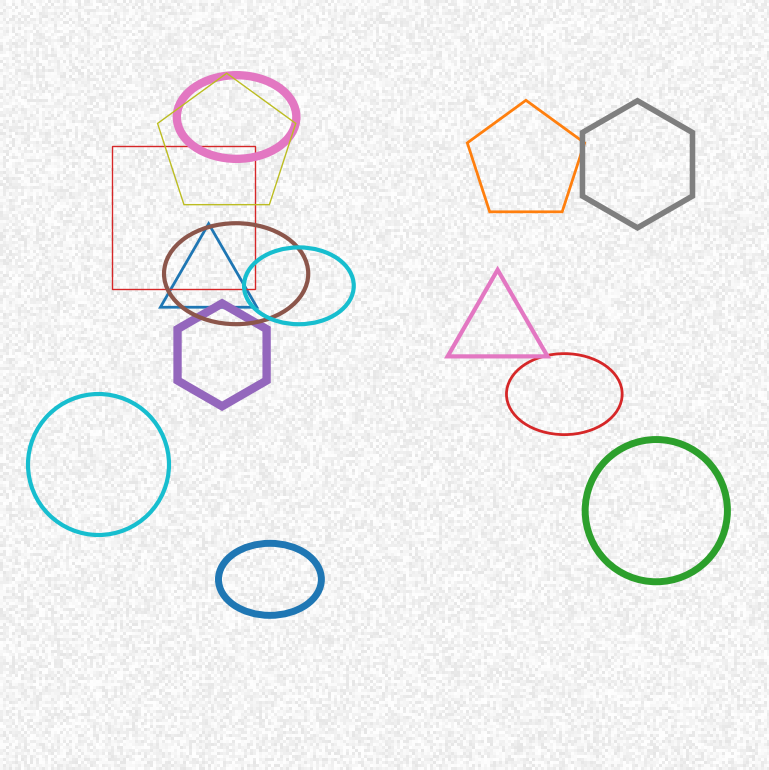[{"shape": "triangle", "thickness": 1, "radius": 0.36, "center": [0.271, 0.637]}, {"shape": "oval", "thickness": 2.5, "radius": 0.33, "center": [0.351, 0.248]}, {"shape": "pentagon", "thickness": 1, "radius": 0.4, "center": [0.683, 0.79]}, {"shape": "circle", "thickness": 2.5, "radius": 0.46, "center": [0.852, 0.337]}, {"shape": "oval", "thickness": 1, "radius": 0.38, "center": [0.733, 0.488]}, {"shape": "square", "thickness": 0.5, "radius": 0.46, "center": [0.238, 0.718]}, {"shape": "hexagon", "thickness": 3, "radius": 0.33, "center": [0.288, 0.539]}, {"shape": "oval", "thickness": 1.5, "radius": 0.47, "center": [0.307, 0.645]}, {"shape": "oval", "thickness": 3, "radius": 0.39, "center": [0.307, 0.848]}, {"shape": "triangle", "thickness": 1.5, "radius": 0.37, "center": [0.646, 0.575]}, {"shape": "hexagon", "thickness": 2, "radius": 0.41, "center": [0.828, 0.787]}, {"shape": "pentagon", "thickness": 0.5, "radius": 0.47, "center": [0.294, 0.811]}, {"shape": "circle", "thickness": 1.5, "radius": 0.46, "center": [0.128, 0.397]}, {"shape": "oval", "thickness": 1.5, "radius": 0.36, "center": [0.388, 0.629]}]